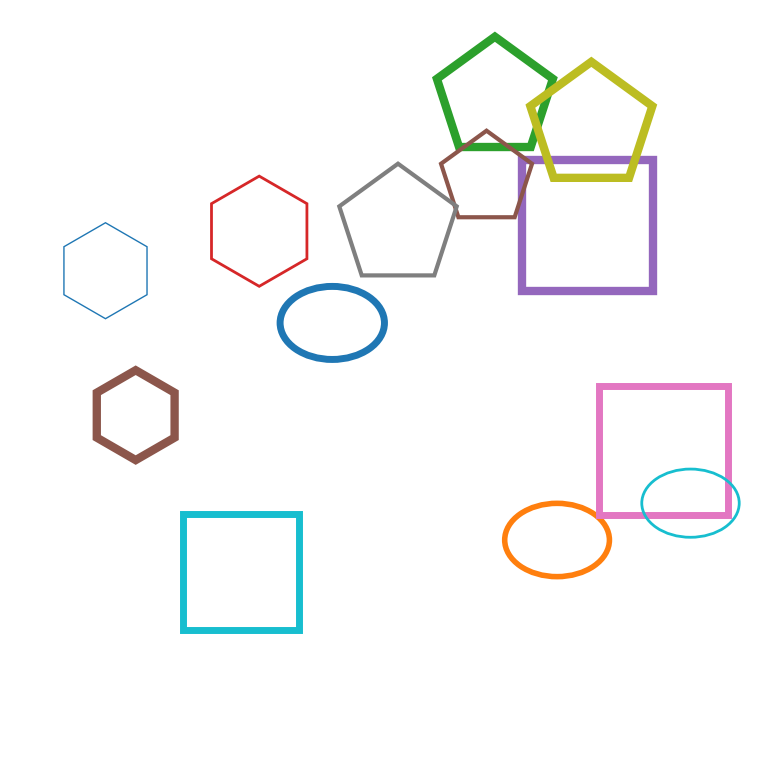[{"shape": "oval", "thickness": 2.5, "radius": 0.34, "center": [0.432, 0.581]}, {"shape": "hexagon", "thickness": 0.5, "radius": 0.31, "center": [0.137, 0.648]}, {"shape": "oval", "thickness": 2, "radius": 0.34, "center": [0.723, 0.299]}, {"shape": "pentagon", "thickness": 3, "radius": 0.4, "center": [0.643, 0.873]}, {"shape": "hexagon", "thickness": 1, "radius": 0.36, "center": [0.337, 0.7]}, {"shape": "square", "thickness": 3, "radius": 0.42, "center": [0.763, 0.707]}, {"shape": "hexagon", "thickness": 3, "radius": 0.29, "center": [0.176, 0.461]}, {"shape": "pentagon", "thickness": 1.5, "radius": 0.31, "center": [0.632, 0.768]}, {"shape": "square", "thickness": 2.5, "radius": 0.42, "center": [0.862, 0.415]}, {"shape": "pentagon", "thickness": 1.5, "radius": 0.4, "center": [0.517, 0.707]}, {"shape": "pentagon", "thickness": 3, "radius": 0.42, "center": [0.768, 0.836]}, {"shape": "square", "thickness": 2.5, "radius": 0.38, "center": [0.313, 0.257]}, {"shape": "oval", "thickness": 1, "radius": 0.32, "center": [0.897, 0.347]}]